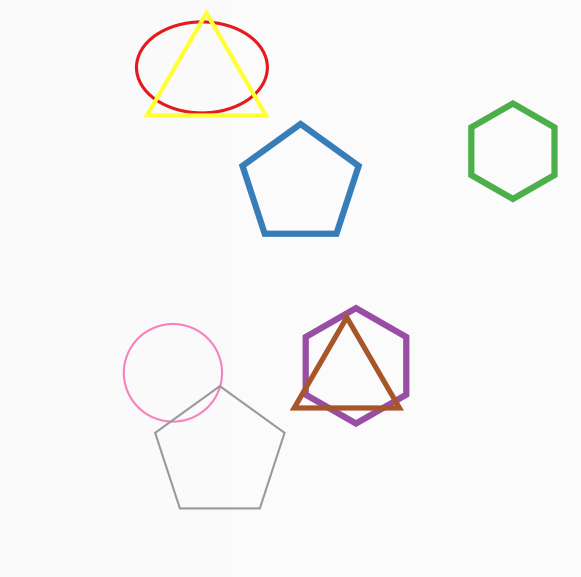[{"shape": "oval", "thickness": 1.5, "radius": 0.56, "center": [0.347, 0.882]}, {"shape": "pentagon", "thickness": 3, "radius": 0.53, "center": [0.517, 0.679]}, {"shape": "hexagon", "thickness": 3, "radius": 0.41, "center": [0.882, 0.737]}, {"shape": "hexagon", "thickness": 3, "radius": 0.5, "center": [0.612, 0.366]}, {"shape": "triangle", "thickness": 2, "radius": 0.59, "center": [0.355, 0.858]}, {"shape": "triangle", "thickness": 2.5, "radius": 0.52, "center": [0.597, 0.345]}, {"shape": "circle", "thickness": 1, "radius": 0.42, "center": [0.298, 0.354]}, {"shape": "pentagon", "thickness": 1, "radius": 0.59, "center": [0.378, 0.213]}]